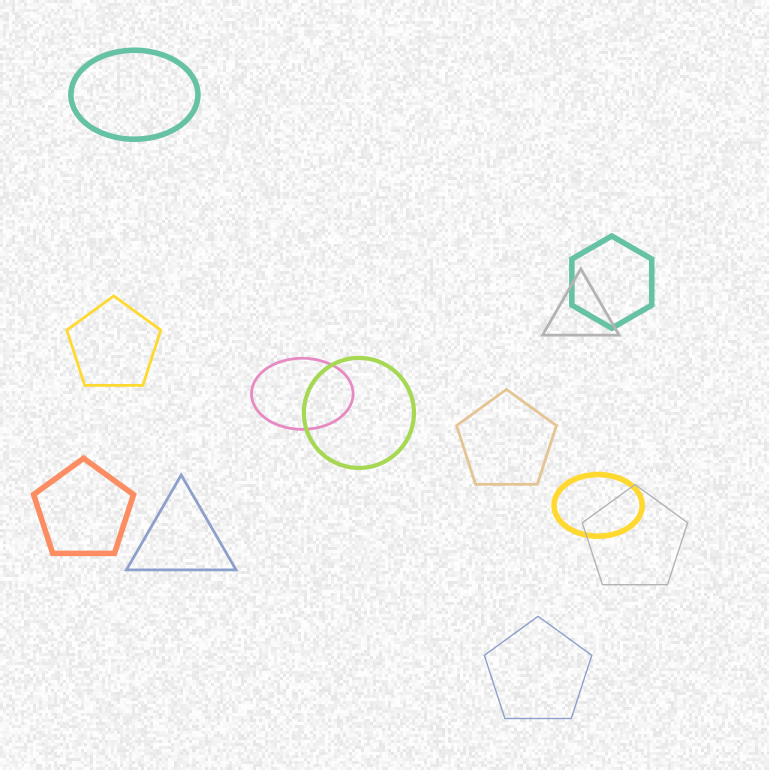[{"shape": "oval", "thickness": 2, "radius": 0.41, "center": [0.175, 0.877]}, {"shape": "hexagon", "thickness": 2, "radius": 0.3, "center": [0.795, 0.634]}, {"shape": "pentagon", "thickness": 2, "radius": 0.34, "center": [0.109, 0.337]}, {"shape": "pentagon", "thickness": 0.5, "radius": 0.37, "center": [0.699, 0.126]}, {"shape": "triangle", "thickness": 1, "radius": 0.41, "center": [0.235, 0.301]}, {"shape": "oval", "thickness": 1, "radius": 0.33, "center": [0.393, 0.489]}, {"shape": "circle", "thickness": 1.5, "radius": 0.36, "center": [0.466, 0.464]}, {"shape": "pentagon", "thickness": 1, "radius": 0.32, "center": [0.148, 0.551]}, {"shape": "oval", "thickness": 2, "radius": 0.29, "center": [0.777, 0.344]}, {"shape": "pentagon", "thickness": 1, "radius": 0.34, "center": [0.658, 0.426]}, {"shape": "triangle", "thickness": 1, "radius": 0.29, "center": [0.754, 0.593]}, {"shape": "pentagon", "thickness": 0.5, "radius": 0.36, "center": [0.825, 0.299]}]